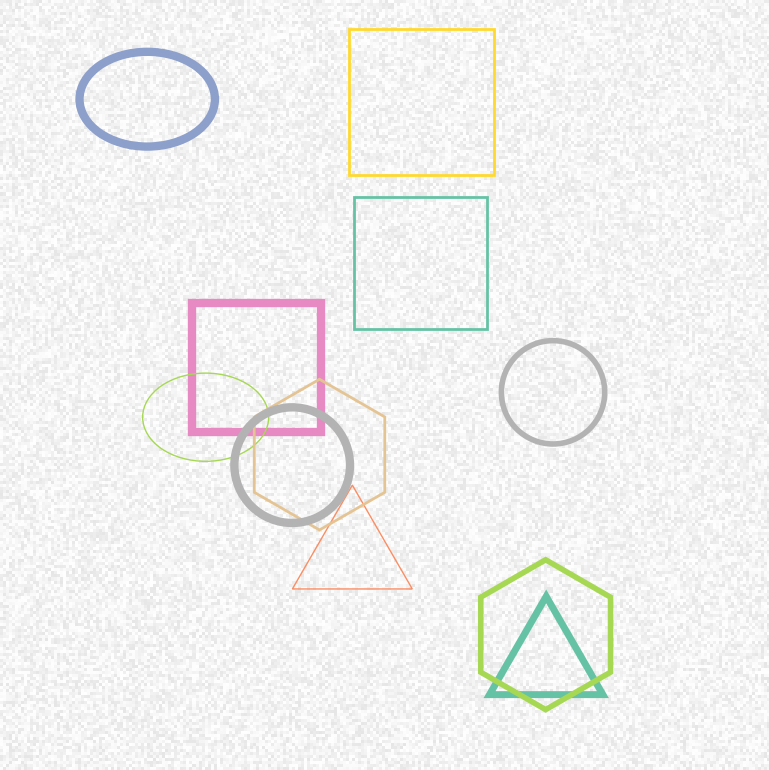[{"shape": "triangle", "thickness": 2.5, "radius": 0.43, "center": [0.709, 0.14]}, {"shape": "square", "thickness": 1, "radius": 0.43, "center": [0.546, 0.659]}, {"shape": "triangle", "thickness": 0.5, "radius": 0.45, "center": [0.458, 0.28]}, {"shape": "oval", "thickness": 3, "radius": 0.44, "center": [0.191, 0.871]}, {"shape": "square", "thickness": 3, "radius": 0.42, "center": [0.333, 0.523]}, {"shape": "hexagon", "thickness": 2, "radius": 0.49, "center": [0.709, 0.176]}, {"shape": "oval", "thickness": 0.5, "radius": 0.41, "center": [0.267, 0.458]}, {"shape": "square", "thickness": 1, "radius": 0.47, "center": [0.547, 0.867]}, {"shape": "hexagon", "thickness": 1, "radius": 0.49, "center": [0.415, 0.41]}, {"shape": "circle", "thickness": 3, "radius": 0.38, "center": [0.379, 0.396]}, {"shape": "circle", "thickness": 2, "radius": 0.34, "center": [0.718, 0.491]}]